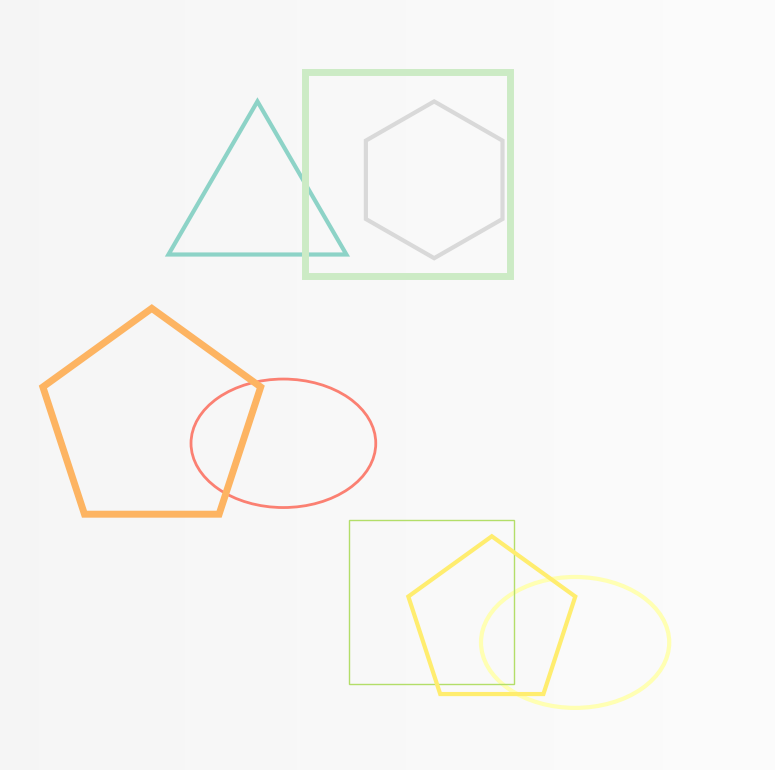[{"shape": "triangle", "thickness": 1.5, "radius": 0.66, "center": [0.332, 0.736]}, {"shape": "oval", "thickness": 1.5, "radius": 0.61, "center": [0.742, 0.166]}, {"shape": "oval", "thickness": 1, "radius": 0.6, "center": [0.366, 0.424]}, {"shape": "pentagon", "thickness": 2.5, "radius": 0.74, "center": [0.196, 0.452]}, {"shape": "square", "thickness": 0.5, "radius": 0.53, "center": [0.557, 0.218]}, {"shape": "hexagon", "thickness": 1.5, "radius": 0.51, "center": [0.56, 0.766]}, {"shape": "square", "thickness": 2.5, "radius": 0.66, "center": [0.526, 0.774]}, {"shape": "pentagon", "thickness": 1.5, "radius": 0.57, "center": [0.635, 0.19]}]